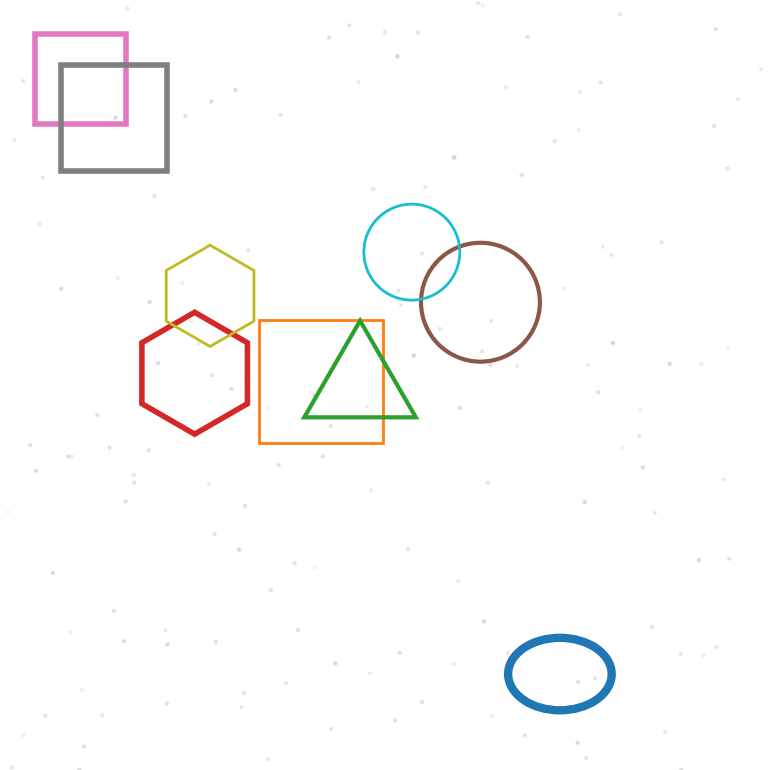[{"shape": "oval", "thickness": 3, "radius": 0.34, "center": [0.727, 0.125]}, {"shape": "square", "thickness": 1, "radius": 0.4, "center": [0.417, 0.504]}, {"shape": "triangle", "thickness": 1.5, "radius": 0.42, "center": [0.468, 0.5]}, {"shape": "hexagon", "thickness": 2, "radius": 0.4, "center": [0.253, 0.515]}, {"shape": "circle", "thickness": 1.5, "radius": 0.39, "center": [0.624, 0.607]}, {"shape": "square", "thickness": 2, "radius": 0.29, "center": [0.105, 0.897]}, {"shape": "square", "thickness": 2, "radius": 0.35, "center": [0.148, 0.847]}, {"shape": "hexagon", "thickness": 1, "radius": 0.33, "center": [0.273, 0.616]}, {"shape": "circle", "thickness": 1, "radius": 0.31, "center": [0.535, 0.673]}]